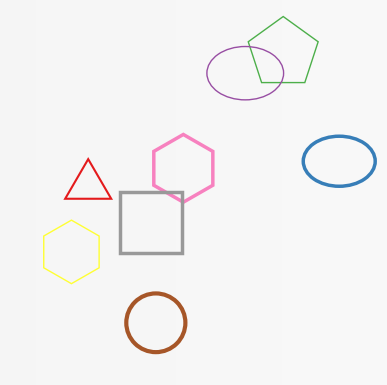[{"shape": "triangle", "thickness": 1.5, "radius": 0.34, "center": [0.228, 0.518]}, {"shape": "oval", "thickness": 2.5, "radius": 0.46, "center": [0.875, 0.581]}, {"shape": "pentagon", "thickness": 1, "radius": 0.47, "center": [0.731, 0.862]}, {"shape": "oval", "thickness": 1, "radius": 0.49, "center": [0.633, 0.81]}, {"shape": "hexagon", "thickness": 1, "radius": 0.41, "center": [0.184, 0.346]}, {"shape": "circle", "thickness": 3, "radius": 0.38, "center": [0.402, 0.162]}, {"shape": "hexagon", "thickness": 2.5, "radius": 0.44, "center": [0.473, 0.563]}, {"shape": "square", "thickness": 2.5, "radius": 0.4, "center": [0.39, 0.421]}]